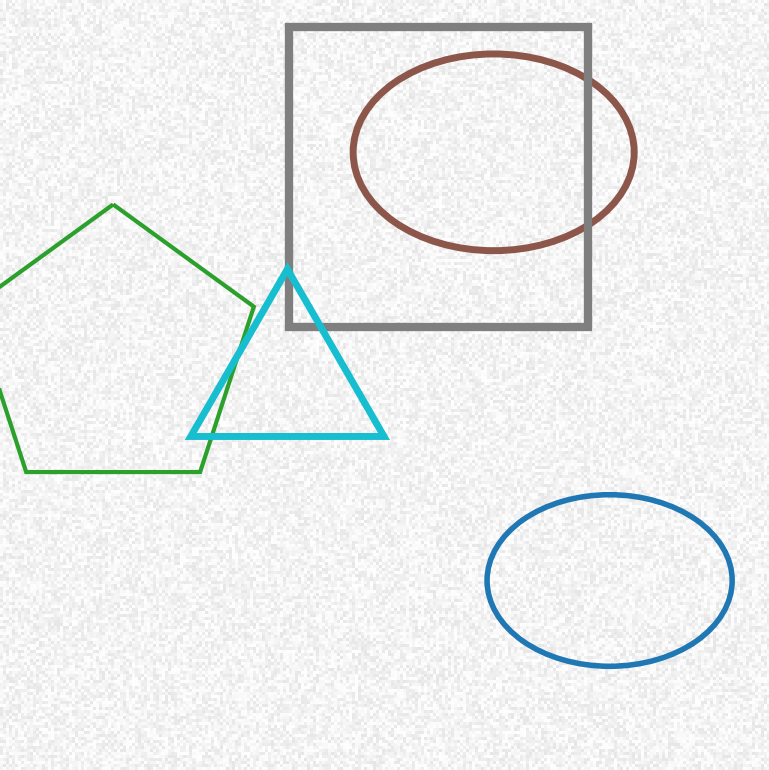[{"shape": "oval", "thickness": 2, "radius": 0.8, "center": [0.792, 0.246]}, {"shape": "pentagon", "thickness": 1.5, "radius": 0.96, "center": [0.147, 0.542]}, {"shape": "oval", "thickness": 2.5, "radius": 0.91, "center": [0.641, 0.802]}, {"shape": "square", "thickness": 3, "radius": 0.97, "center": [0.569, 0.77]}, {"shape": "triangle", "thickness": 2.5, "radius": 0.72, "center": [0.373, 0.506]}]